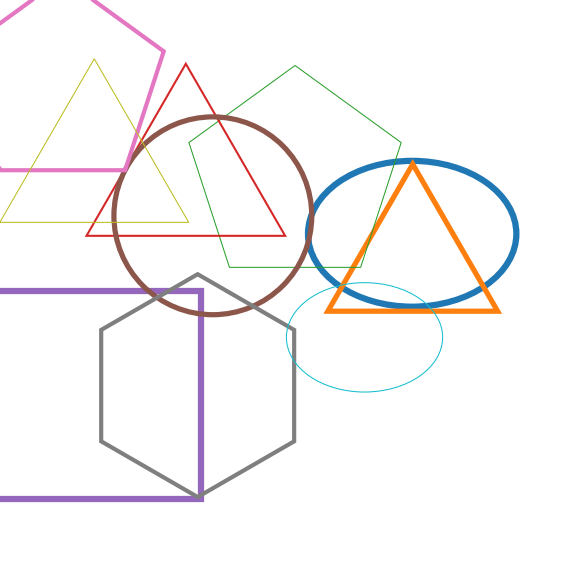[{"shape": "oval", "thickness": 3, "radius": 0.9, "center": [0.714, 0.594]}, {"shape": "triangle", "thickness": 2.5, "radius": 0.85, "center": [0.715, 0.545]}, {"shape": "pentagon", "thickness": 0.5, "radius": 0.97, "center": [0.511, 0.692]}, {"shape": "triangle", "thickness": 1, "radius": 0.99, "center": [0.322, 0.69]}, {"shape": "square", "thickness": 3, "radius": 0.9, "center": [0.169, 0.315]}, {"shape": "circle", "thickness": 2.5, "radius": 0.86, "center": [0.369, 0.625]}, {"shape": "pentagon", "thickness": 2, "radius": 0.92, "center": [0.108, 0.853]}, {"shape": "hexagon", "thickness": 2, "radius": 0.96, "center": [0.342, 0.331]}, {"shape": "triangle", "thickness": 0.5, "radius": 0.94, "center": [0.163, 0.709]}, {"shape": "oval", "thickness": 0.5, "radius": 0.68, "center": [0.631, 0.415]}]